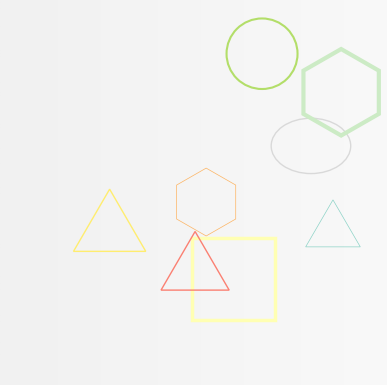[{"shape": "triangle", "thickness": 0.5, "radius": 0.41, "center": [0.859, 0.399]}, {"shape": "square", "thickness": 2.5, "radius": 0.54, "center": [0.603, 0.275]}, {"shape": "triangle", "thickness": 1, "radius": 0.51, "center": [0.503, 0.297]}, {"shape": "hexagon", "thickness": 0.5, "radius": 0.44, "center": [0.532, 0.475]}, {"shape": "circle", "thickness": 1.5, "radius": 0.46, "center": [0.676, 0.86]}, {"shape": "oval", "thickness": 1, "radius": 0.51, "center": [0.802, 0.621]}, {"shape": "hexagon", "thickness": 3, "radius": 0.56, "center": [0.88, 0.76]}, {"shape": "triangle", "thickness": 1, "radius": 0.54, "center": [0.283, 0.401]}]